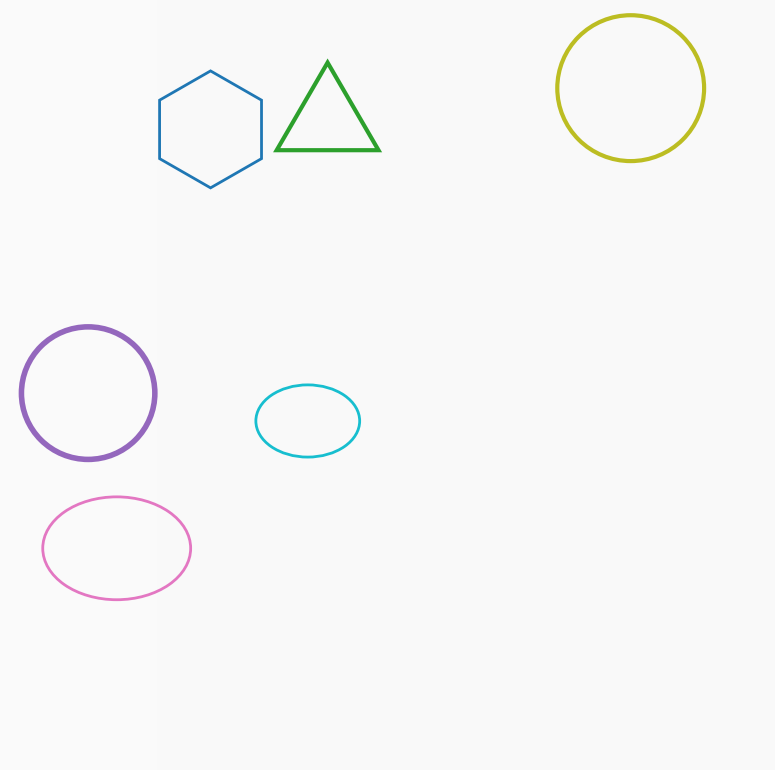[{"shape": "hexagon", "thickness": 1, "radius": 0.38, "center": [0.272, 0.832]}, {"shape": "triangle", "thickness": 1.5, "radius": 0.38, "center": [0.423, 0.843]}, {"shape": "circle", "thickness": 2, "radius": 0.43, "center": [0.114, 0.489]}, {"shape": "oval", "thickness": 1, "radius": 0.48, "center": [0.151, 0.288]}, {"shape": "circle", "thickness": 1.5, "radius": 0.47, "center": [0.814, 0.886]}, {"shape": "oval", "thickness": 1, "radius": 0.33, "center": [0.397, 0.453]}]